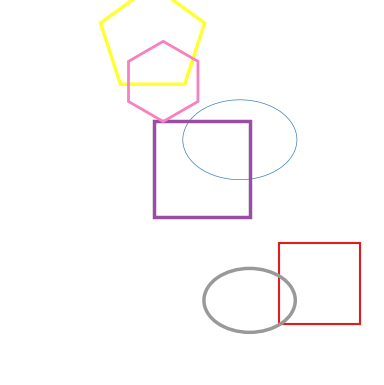[{"shape": "square", "thickness": 1.5, "radius": 0.52, "center": [0.83, 0.264]}, {"shape": "oval", "thickness": 0.5, "radius": 0.74, "center": [0.623, 0.637]}, {"shape": "square", "thickness": 2.5, "radius": 0.62, "center": [0.525, 0.56]}, {"shape": "pentagon", "thickness": 2.5, "radius": 0.71, "center": [0.396, 0.896]}, {"shape": "hexagon", "thickness": 2, "radius": 0.52, "center": [0.424, 0.788]}, {"shape": "oval", "thickness": 2.5, "radius": 0.59, "center": [0.648, 0.22]}]